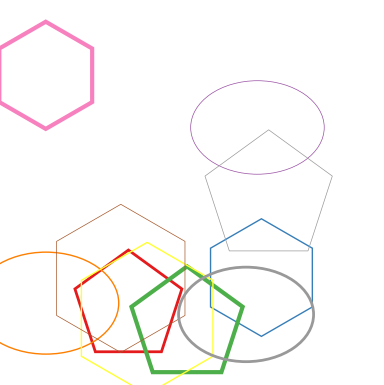[{"shape": "pentagon", "thickness": 2, "radius": 0.73, "center": [0.334, 0.204]}, {"shape": "hexagon", "thickness": 1, "radius": 0.76, "center": [0.679, 0.279]}, {"shape": "pentagon", "thickness": 3, "radius": 0.76, "center": [0.486, 0.156]}, {"shape": "oval", "thickness": 0.5, "radius": 0.87, "center": [0.669, 0.669]}, {"shape": "oval", "thickness": 1, "radius": 0.95, "center": [0.119, 0.213]}, {"shape": "hexagon", "thickness": 1, "radius": 0.99, "center": [0.382, 0.173]}, {"shape": "hexagon", "thickness": 0.5, "radius": 0.96, "center": [0.314, 0.277]}, {"shape": "hexagon", "thickness": 3, "radius": 0.7, "center": [0.119, 0.804]}, {"shape": "pentagon", "thickness": 0.5, "radius": 0.87, "center": [0.698, 0.489]}, {"shape": "oval", "thickness": 2, "radius": 0.88, "center": [0.639, 0.183]}]